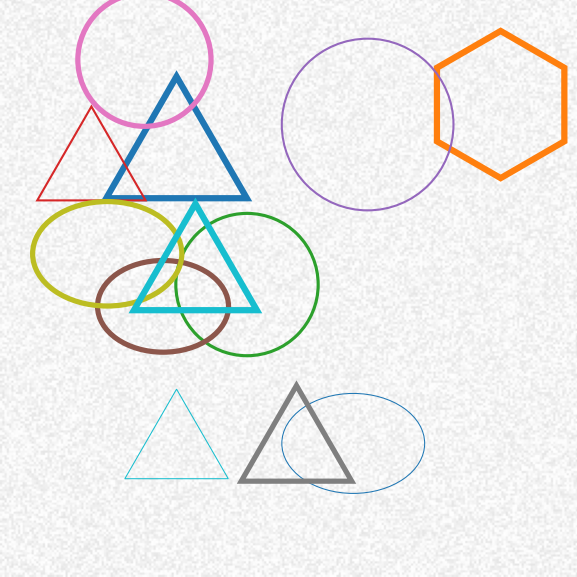[{"shape": "triangle", "thickness": 3, "radius": 0.7, "center": [0.306, 0.726]}, {"shape": "oval", "thickness": 0.5, "radius": 0.62, "center": [0.612, 0.231]}, {"shape": "hexagon", "thickness": 3, "radius": 0.64, "center": [0.867, 0.818]}, {"shape": "circle", "thickness": 1.5, "radius": 0.62, "center": [0.428, 0.506]}, {"shape": "triangle", "thickness": 1, "radius": 0.54, "center": [0.158, 0.706]}, {"shape": "circle", "thickness": 1, "radius": 0.74, "center": [0.637, 0.784]}, {"shape": "oval", "thickness": 2.5, "radius": 0.57, "center": [0.282, 0.469]}, {"shape": "circle", "thickness": 2.5, "radius": 0.58, "center": [0.25, 0.896]}, {"shape": "triangle", "thickness": 2.5, "radius": 0.55, "center": [0.513, 0.221]}, {"shape": "oval", "thickness": 2.5, "radius": 0.65, "center": [0.186, 0.56]}, {"shape": "triangle", "thickness": 3, "radius": 0.61, "center": [0.338, 0.523]}, {"shape": "triangle", "thickness": 0.5, "radius": 0.52, "center": [0.306, 0.222]}]